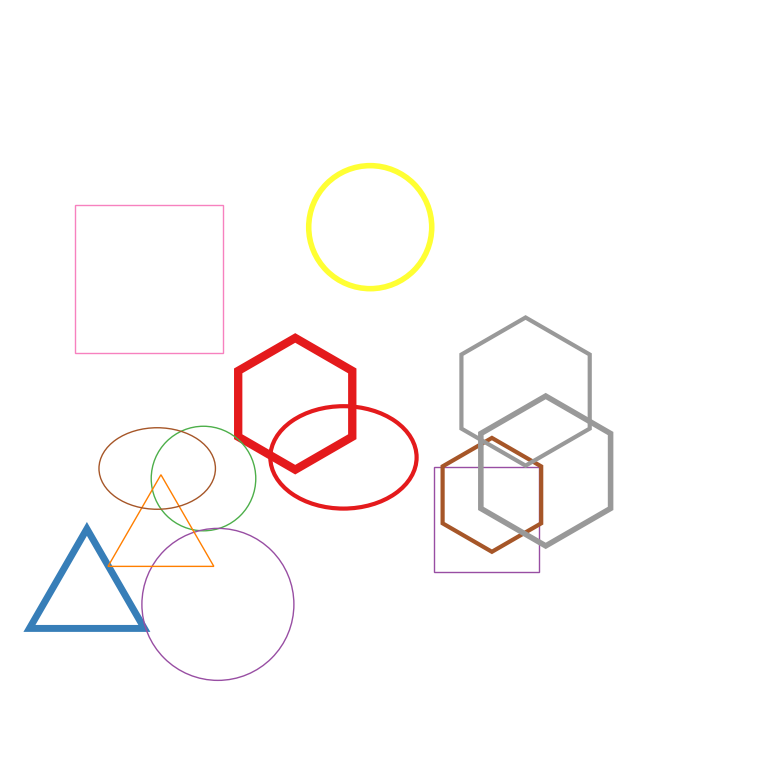[{"shape": "oval", "thickness": 1.5, "radius": 0.47, "center": [0.446, 0.406]}, {"shape": "hexagon", "thickness": 3, "radius": 0.43, "center": [0.383, 0.476]}, {"shape": "triangle", "thickness": 2.5, "radius": 0.43, "center": [0.113, 0.227]}, {"shape": "circle", "thickness": 0.5, "radius": 0.34, "center": [0.264, 0.379]}, {"shape": "square", "thickness": 0.5, "radius": 0.34, "center": [0.631, 0.325]}, {"shape": "circle", "thickness": 0.5, "radius": 0.49, "center": [0.283, 0.215]}, {"shape": "triangle", "thickness": 0.5, "radius": 0.4, "center": [0.209, 0.304]}, {"shape": "circle", "thickness": 2, "radius": 0.4, "center": [0.481, 0.705]}, {"shape": "oval", "thickness": 0.5, "radius": 0.38, "center": [0.204, 0.392]}, {"shape": "hexagon", "thickness": 1.5, "radius": 0.37, "center": [0.639, 0.357]}, {"shape": "square", "thickness": 0.5, "radius": 0.48, "center": [0.193, 0.638]}, {"shape": "hexagon", "thickness": 1.5, "radius": 0.48, "center": [0.683, 0.491]}, {"shape": "hexagon", "thickness": 2, "radius": 0.49, "center": [0.709, 0.388]}]